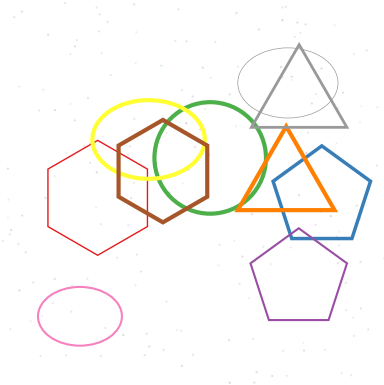[{"shape": "hexagon", "thickness": 1, "radius": 0.75, "center": [0.254, 0.486]}, {"shape": "pentagon", "thickness": 2.5, "radius": 0.67, "center": [0.836, 0.488]}, {"shape": "circle", "thickness": 3, "radius": 0.72, "center": [0.546, 0.59]}, {"shape": "pentagon", "thickness": 1.5, "radius": 0.66, "center": [0.776, 0.275]}, {"shape": "triangle", "thickness": 3, "radius": 0.72, "center": [0.743, 0.527]}, {"shape": "oval", "thickness": 3, "radius": 0.73, "center": [0.386, 0.638]}, {"shape": "hexagon", "thickness": 3, "radius": 0.66, "center": [0.423, 0.555]}, {"shape": "oval", "thickness": 1.5, "radius": 0.55, "center": [0.208, 0.178]}, {"shape": "oval", "thickness": 0.5, "radius": 0.65, "center": [0.748, 0.785]}, {"shape": "triangle", "thickness": 2, "radius": 0.72, "center": [0.777, 0.741]}]